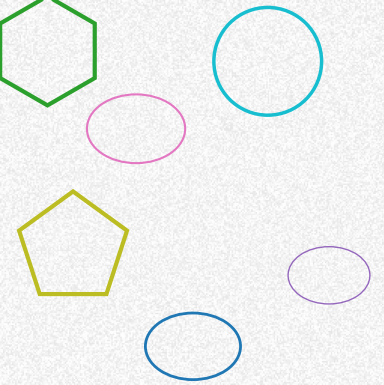[{"shape": "oval", "thickness": 2, "radius": 0.62, "center": [0.501, 0.1]}, {"shape": "hexagon", "thickness": 3, "radius": 0.71, "center": [0.123, 0.868]}, {"shape": "oval", "thickness": 1, "radius": 0.53, "center": [0.855, 0.285]}, {"shape": "oval", "thickness": 1.5, "radius": 0.64, "center": [0.353, 0.666]}, {"shape": "pentagon", "thickness": 3, "radius": 0.74, "center": [0.19, 0.355]}, {"shape": "circle", "thickness": 2.5, "radius": 0.7, "center": [0.695, 0.841]}]